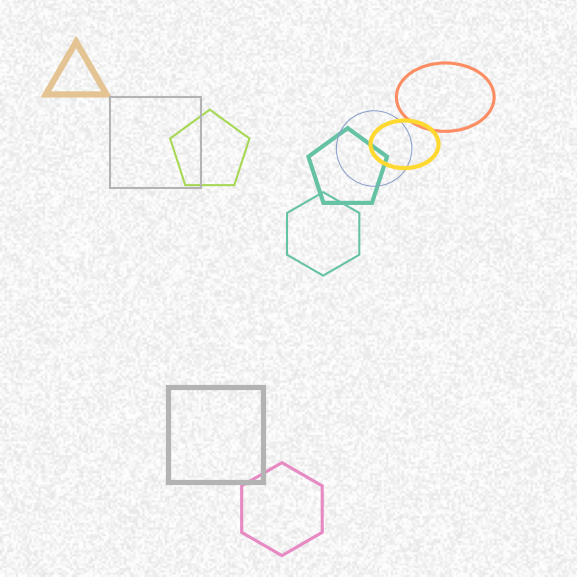[{"shape": "hexagon", "thickness": 1, "radius": 0.36, "center": [0.56, 0.594]}, {"shape": "pentagon", "thickness": 2, "radius": 0.36, "center": [0.602, 0.706]}, {"shape": "oval", "thickness": 1.5, "radius": 0.42, "center": [0.771, 0.831]}, {"shape": "circle", "thickness": 0.5, "radius": 0.33, "center": [0.648, 0.742]}, {"shape": "hexagon", "thickness": 1.5, "radius": 0.4, "center": [0.488, 0.118]}, {"shape": "pentagon", "thickness": 1, "radius": 0.36, "center": [0.363, 0.737]}, {"shape": "oval", "thickness": 2, "radius": 0.29, "center": [0.7, 0.749]}, {"shape": "triangle", "thickness": 3, "radius": 0.3, "center": [0.132, 0.866]}, {"shape": "square", "thickness": 1, "radius": 0.39, "center": [0.269, 0.753]}, {"shape": "square", "thickness": 2.5, "radius": 0.41, "center": [0.373, 0.246]}]